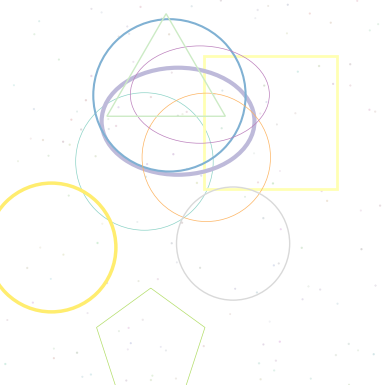[{"shape": "circle", "thickness": 0.5, "radius": 0.89, "center": [0.375, 0.581]}, {"shape": "square", "thickness": 2, "radius": 0.87, "center": [0.702, 0.682]}, {"shape": "oval", "thickness": 3, "radius": 0.99, "center": [0.462, 0.685]}, {"shape": "circle", "thickness": 1.5, "radius": 0.99, "center": [0.44, 0.752]}, {"shape": "circle", "thickness": 0.5, "radius": 0.83, "center": [0.536, 0.591]}, {"shape": "pentagon", "thickness": 0.5, "radius": 0.74, "center": [0.392, 0.104]}, {"shape": "circle", "thickness": 1, "radius": 0.73, "center": [0.605, 0.367]}, {"shape": "oval", "thickness": 0.5, "radius": 0.9, "center": [0.519, 0.754]}, {"shape": "triangle", "thickness": 1, "radius": 0.89, "center": [0.431, 0.787]}, {"shape": "circle", "thickness": 2.5, "radius": 0.84, "center": [0.134, 0.357]}]